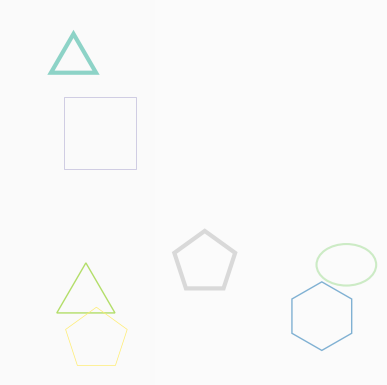[{"shape": "triangle", "thickness": 3, "radius": 0.34, "center": [0.19, 0.845]}, {"shape": "square", "thickness": 0.5, "radius": 0.47, "center": [0.258, 0.654]}, {"shape": "hexagon", "thickness": 1, "radius": 0.45, "center": [0.83, 0.179]}, {"shape": "triangle", "thickness": 1, "radius": 0.43, "center": [0.222, 0.231]}, {"shape": "pentagon", "thickness": 3, "radius": 0.41, "center": [0.528, 0.318]}, {"shape": "oval", "thickness": 1.5, "radius": 0.39, "center": [0.894, 0.312]}, {"shape": "pentagon", "thickness": 0.5, "radius": 0.42, "center": [0.249, 0.118]}]